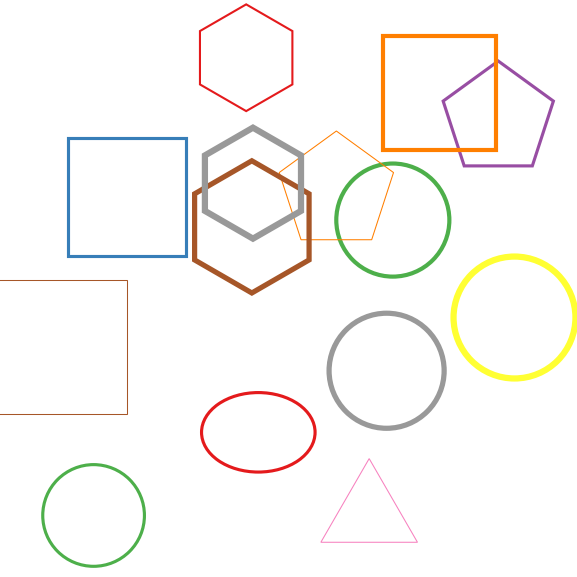[{"shape": "hexagon", "thickness": 1, "radius": 0.46, "center": [0.426, 0.899]}, {"shape": "oval", "thickness": 1.5, "radius": 0.49, "center": [0.447, 0.251]}, {"shape": "square", "thickness": 1.5, "radius": 0.51, "center": [0.219, 0.658]}, {"shape": "circle", "thickness": 1.5, "radius": 0.44, "center": [0.162, 0.107]}, {"shape": "circle", "thickness": 2, "radius": 0.49, "center": [0.68, 0.618]}, {"shape": "pentagon", "thickness": 1.5, "radius": 0.5, "center": [0.863, 0.793]}, {"shape": "square", "thickness": 2, "radius": 0.49, "center": [0.761, 0.838]}, {"shape": "pentagon", "thickness": 0.5, "radius": 0.52, "center": [0.582, 0.668]}, {"shape": "circle", "thickness": 3, "radius": 0.53, "center": [0.891, 0.449]}, {"shape": "hexagon", "thickness": 2.5, "radius": 0.57, "center": [0.436, 0.606]}, {"shape": "square", "thickness": 0.5, "radius": 0.58, "center": [0.103, 0.398]}, {"shape": "triangle", "thickness": 0.5, "radius": 0.48, "center": [0.639, 0.108]}, {"shape": "circle", "thickness": 2.5, "radius": 0.5, "center": [0.669, 0.357]}, {"shape": "hexagon", "thickness": 3, "radius": 0.48, "center": [0.438, 0.682]}]